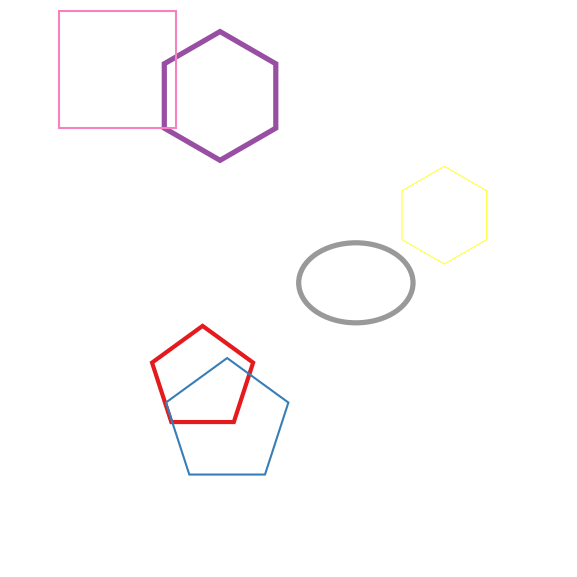[{"shape": "pentagon", "thickness": 2, "radius": 0.46, "center": [0.351, 0.343]}, {"shape": "pentagon", "thickness": 1, "radius": 0.56, "center": [0.393, 0.268]}, {"shape": "hexagon", "thickness": 2.5, "radius": 0.56, "center": [0.381, 0.833]}, {"shape": "hexagon", "thickness": 0.5, "radius": 0.42, "center": [0.769, 0.627]}, {"shape": "square", "thickness": 1, "radius": 0.51, "center": [0.203, 0.879]}, {"shape": "oval", "thickness": 2.5, "radius": 0.49, "center": [0.616, 0.509]}]